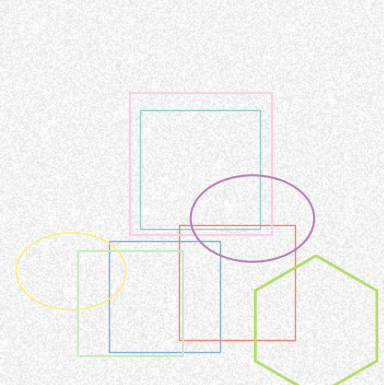[{"shape": "square", "thickness": 1, "radius": 0.78, "center": [0.52, 0.559]}, {"shape": "square", "thickness": 0.5, "radius": 0.75, "center": [0.2, 0.784]}, {"shape": "square", "thickness": 1, "radius": 0.75, "center": [0.615, 0.267]}, {"shape": "square", "thickness": 1, "radius": 0.72, "center": [0.427, 0.23]}, {"shape": "hexagon", "thickness": 2, "radius": 0.91, "center": [0.821, 0.154]}, {"shape": "square", "thickness": 1.5, "radius": 0.92, "center": [0.521, 0.575]}, {"shape": "oval", "thickness": 1.5, "radius": 0.8, "center": [0.656, 0.432]}, {"shape": "square", "thickness": 1.5, "radius": 0.68, "center": [0.339, 0.212]}, {"shape": "oval", "thickness": 1, "radius": 0.71, "center": [0.185, 0.295]}]